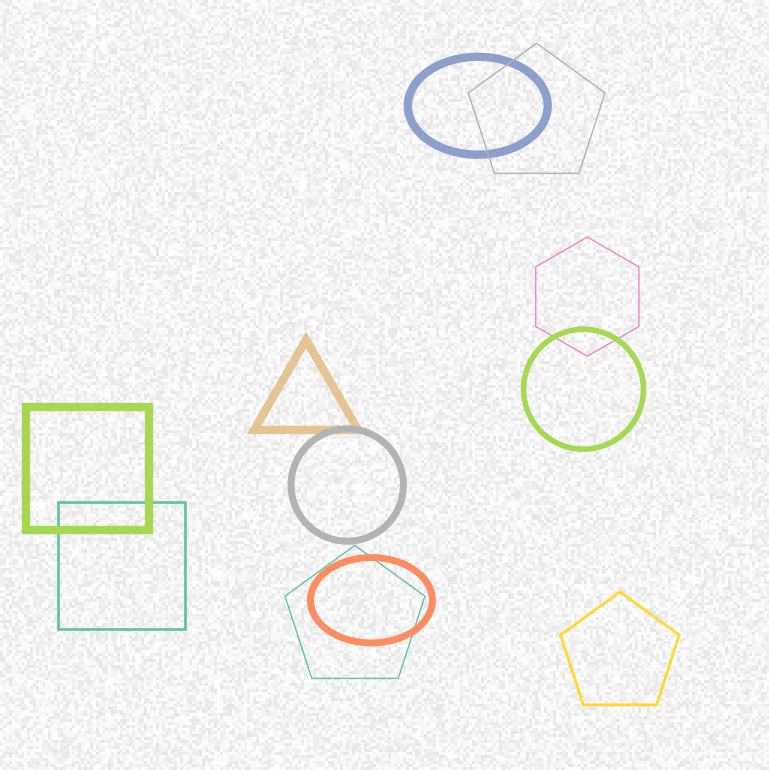[{"shape": "pentagon", "thickness": 0.5, "radius": 0.48, "center": [0.461, 0.196]}, {"shape": "square", "thickness": 1, "radius": 0.41, "center": [0.158, 0.266]}, {"shape": "oval", "thickness": 2.5, "radius": 0.4, "center": [0.482, 0.22]}, {"shape": "oval", "thickness": 3, "radius": 0.45, "center": [0.62, 0.863]}, {"shape": "hexagon", "thickness": 0.5, "radius": 0.39, "center": [0.763, 0.615]}, {"shape": "circle", "thickness": 2, "radius": 0.39, "center": [0.758, 0.495]}, {"shape": "square", "thickness": 3, "radius": 0.4, "center": [0.113, 0.392]}, {"shape": "pentagon", "thickness": 1, "radius": 0.41, "center": [0.805, 0.15]}, {"shape": "triangle", "thickness": 3, "radius": 0.39, "center": [0.397, 0.481]}, {"shape": "circle", "thickness": 2.5, "radius": 0.36, "center": [0.451, 0.37]}, {"shape": "pentagon", "thickness": 0.5, "radius": 0.47, "center": [0.697, 0.85]}]